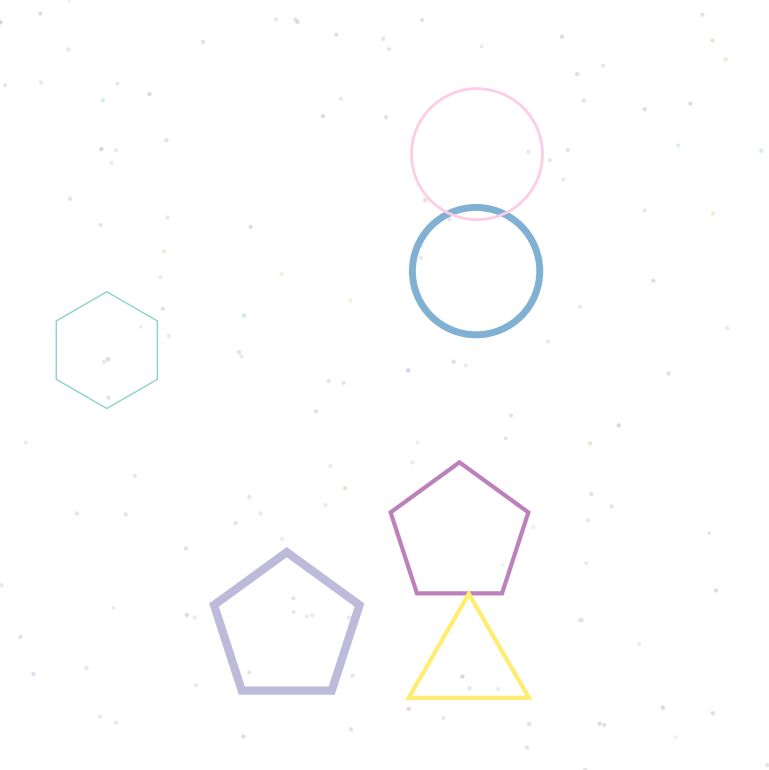[{"shape": "hexagon", "thickness": 0.5, "radius": 0.38, "center": [0.139, 0.545]}, {"shape": "pentagon", "thickness": 3, "radius": 0.5, "center": [0.372, 0.184]}, {"shape": "circle", "thickness": 2.5, "radius": 0.41, "center": [0.618, 0.648]}, {"shape": "circle", "thickness": 1, "radius": 0.43, "center": [0.619, 0.8]}, {"shape": "pentagon", "thickness": 1.5, "radius": 0.47, "center": [0.597, 0.306]}, {"shape": "triangle", "thickness": 1.5, "radius": 0.45, "center": [0.609, 0.139]}]